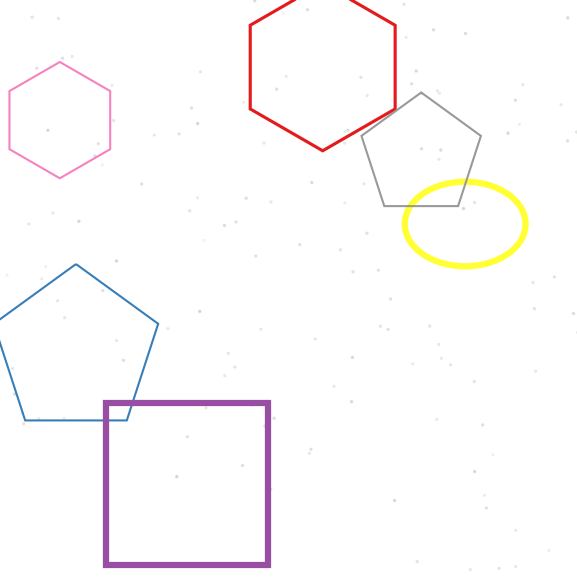[{"shape": "hexagon", "thickness": 1.5, "radius": 0.72, "center": [0.559, 0.883]}, {"shape": "pentagon", "thickness": 1, "radius": 0.75, "center": [0.132, 0.392]}, {"shape": "square", "thickness": 3, "radius": 0.7, "center": [0.324, 0.161]}, {"shape": "oval", "thickness": 3, "radius": 0.52, "center": [0.805, 0.611]}, {"shape": "hexagon", "thickness": 1, "radius": 0.5, "center": [0.104, 0.791]}, {"shape": "pentagon", "thickness": 1, "radius": 0.54, "center": [0.729, 0.73]}]